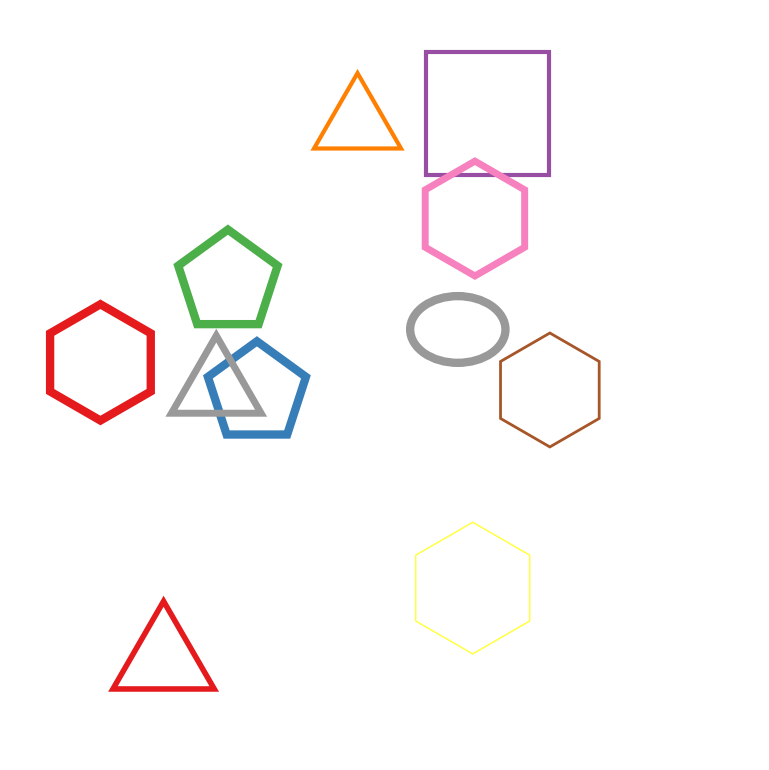[{"shape": "hexagon", "thickness": 3, "radius": 0.38, "center": [0.13, 0.529]}, {"shape": "triangle", "thickness": 2, "radius": 0.38, "center": [0.212, 0.143]}, {"shape": "pentagon", "thickness": 3, "radius": 0.33, "center": [0.334, 0.49]}, {"shape": "pentagon", "thickness": 3, "radius": 0.34, "center": [0.296, 0.634]}, {"shape": "square", "thickness": 1.5, "radius": 0.4, "center": [0.633, 0.853]}, {"shape": "triangle", "thickness": 1.5, "radius": 0.33, "center": [0.464, 0.84]}, {"shape": "hexagon", "thickness": 0.5, "radius": 0.43, "center": [0.614, 0.236]}, {"shape": "hexagon", "thickness": 1, "radius": 0.37, "center": [0.714, 0.494]}, {"shape": "hexagon", "thickness": 2.5, "radius": 0.37, "center": [0.617, 0.716]}, {"shape": "triangle", "thickness": 2.5, "radius": 0.34, "center": [0.281, 0.497]}, {"shape": "oval", "thickness": 3, "radius": 0.31, "center": [0.595, 0.572]}]